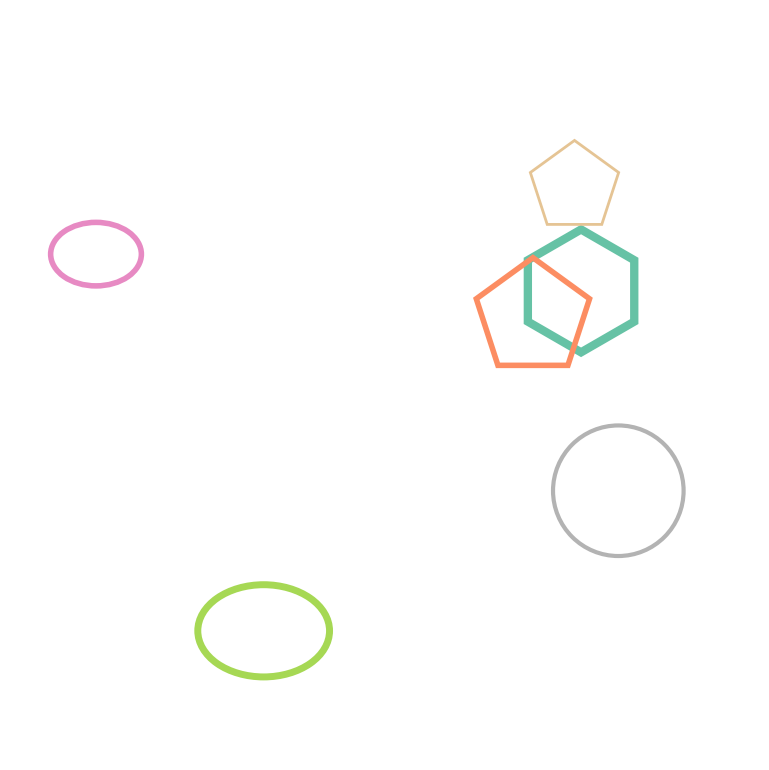[{"shape": "hexagon", "thickness": 3, "radius": 0.4, "center": [0.755, 0.622]}, {"shape": "pentagon", "thickness": 2, "radius": 0.39, "center": [0.692, 0.588]}, {"shape": "oval", "thickness": 2, "radius": 0.29, "center": [0.125, 0.67]}, {"shape": "oval", "thickness": 2.5, "radius": 0.43, "center": [0.342, 0.181]}, {"shape": "pentagon", "thickness": 1, "radius": 0.3, "center": [0.746, 0.757]}, {"shape": "circle", "thickness": 1.5, "radius": 0.42, "center": [0.803, 0.363]}]